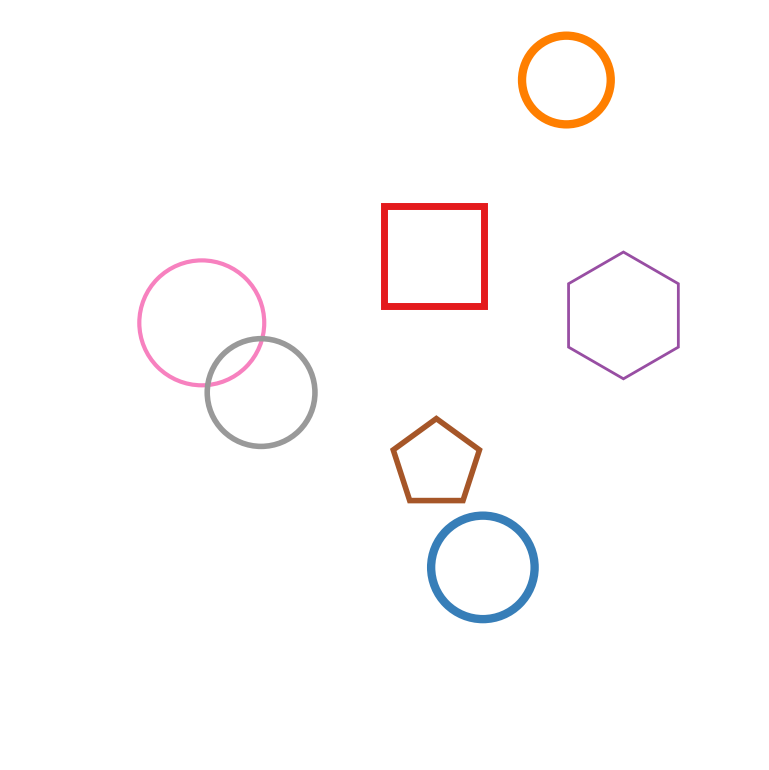[{"shape": "square", "thickness": 2.5, "radius": 0.33, "center": [0.564, 0.668]}, {"shape": "circle", "thickness": 3, "radius": 0.34, "center": [0.627, 0.263]}, {"shape": "hexagon", "thickness": 1, "radius": 0.41, "center": [0.81, 0.59]}, {"shape": "circle", "thickness": 3, "radius": 0.29, "center": [0.736, 0.896]}, {"shape": "pentagon", "thickness": 2, "radius": 0.29, "center": [0.567, 0.398]}, {"shape": "circle", "thickness": 1.5, "radius": 0.41, "center": [0.262, 0.581]}, {"shape": "circle", "thickness": 2, "radius": 0.35, "center": [0.339, 0.49]}]